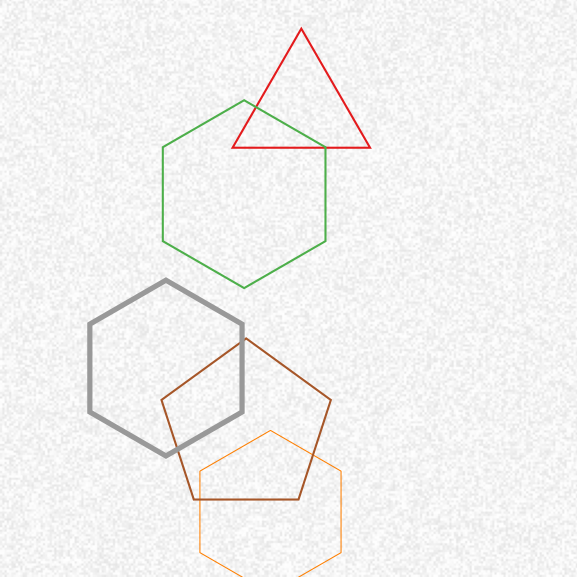[{"shape": "triangle", "thickness": 1, "radius": 0.69, "center": [0.522, 0.812]}, {"shape": "hexagon", "thickness": 1, "radius": 0.81, "center": [0.423, 0.663]}, {"shape": "hexagon", "thickness": 0.5, "radius": 0.71, "center": [0.468, 0.113]}, {"shape": "pentagon", "thickness": 1, "radius": 0.77, "center": [0.426, 0.259]}, {"shape": "hexagon", "thickness": 2.5, "radius": 0.76, "center": [0.287, 0.362]}]